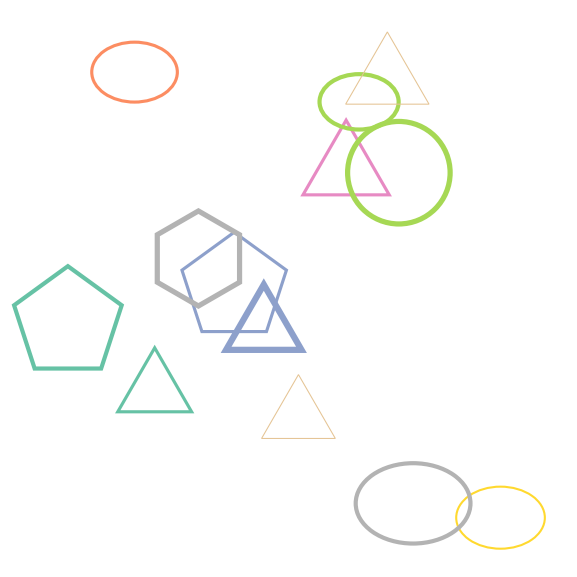[{"shape": "triangle", "thickness": 1.5, "radius": 0.37, "center": [0.268, 0.323]}, {"shape": "pentagon", "thickness": 2, "radius": 0.49, "center": [0.118, 0.44]}, {"shape": "oval", "thickness": 1.5, "radius": 0.37, "center": [0.233, 0.874]}, {"shape": "triangle", "thickness": 3, "radius": 0.38, "center": [0.457, 0.431]}, {"shape": "pentagon", "thickness": 1.5, "radius": 0.48, "center": [0.406, 0.502]}, {"shape": "triangle", "thickness": 1.5, "radius": 0.43, "center": [0.599, 0.705]}, {"shape": "oval", "thickness": 2, "radius": 0.34, "center": [0.622, 0.823]}, {"shape": "circle", "thickness": 2.5, "radius": 0.44, "center": [0.691, 0.7]}, {"shape": "oval", "thickness": 1, "radius": 0.38, "center": [0.867, 0.103]}, {"shape": "triangle", "thickness": 0.5, "radius": 0.37, "center": [0.517, 0.277]}, {"shape": "triangle", "thickness": 0.5, "radius": 0.42, "center": [0.671, 0.86]}, {"shape": "hexagon", "thickness": 2.5, "radius": 0.41, "center": [0.344, 0.552]}, {"shape": "oval", "thickness": 2, "radius": 0.5, "center": [0.715, 0.127]}]